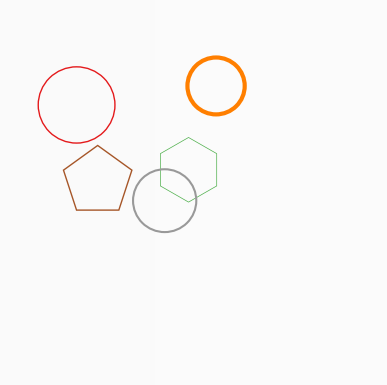[{"shape": "circle", "thickness": 1, "radius": 0.49, "center": [0.198, 0.727]}, {"shape": "hexagon", "thickness": 0.5, "radius": 0.42, "center": [0.487, 0.559]}, {"shape": "circle", "thickness": 3, "radius": 0.37, "center": [0.558, 0.777]}, {"shape": "pentagon", "thickness": 1, "radius": 0.46, "center": [0.252, 0.529]}, {"shape": "circle", "thickness": 1.5, "radius": 0.41, "center": [0.425, 0.479]}]